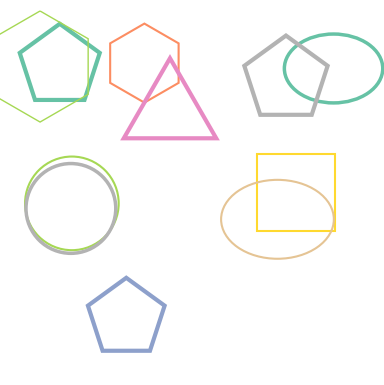[{"shape": "oval", "thickness": 2.5, "radius": 0.64, "center": [0.866, 0.822]}, {"shape": "pentagon", "thickness": 3, "radius": 0.55, "center": [0.155, 0.829]}, {"shape": "hexagon", "thickness": 1.5, "radius": 0.51, "center": [0.375, 0.836]}, {"shape": "pentagon", "thickness": 3, "radius": 0.52, "center": [0.328, 0.174]}, {"shape": "triangle", "thickness": 3, "radius": 0.69, "center": [0.442, 0.71]}, {"shape": "hexagon", "thickness": 1, "radius": 0.72, "center": [0.104, 0.827]}, {"shape": "circle", "thickness": 1.5, "radius": 0.61, "center": [0.187, 0.472]}, {"shape": "square", "thickness": 1.5, "radius": 0.5, "center": [0.769, 0.5]}, {"shape": "oval", "thickness": 1.5, "radius": 0.73, "center": [0.721, 0.43]}, {"shape": "pentagon", "thickness": 3, "radius": 0.57, "center": [0.743, 0.794]}, {"shape": "circle", "thickness": 2.5, "radius": 0.58, "center": [0.184, 0.459]}]